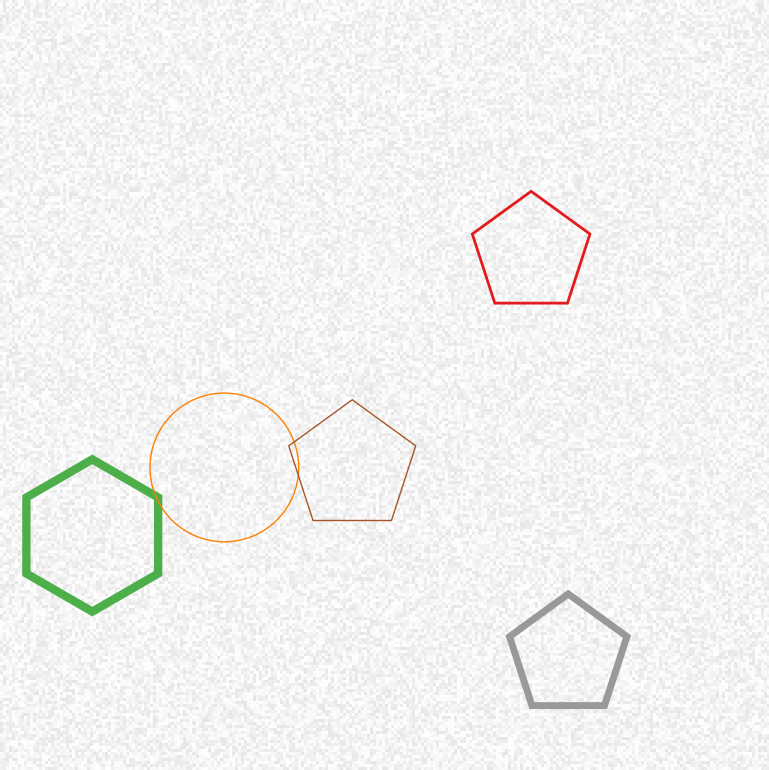[{"shape": "pentagon", "thickness": 1, "radius": 0.4, "center": [0.69, 0.671]}, {"shape": "hexagon", "thickness": 3, "radius": 0.49, "center": [0.12, 0.305]}, {"shape": "circle", "thickness": 0.5, "radius": 0.48, "center": [0.291, 0.393]}, {"shape": "pentagon", "thickness": 0.5, "radius": 0.43, "center": [0.457, 0.394]}, {"shape": "pentagon", "thickness": 2.5, "radius": 0.4, "center": [0.738, 0.148]}]